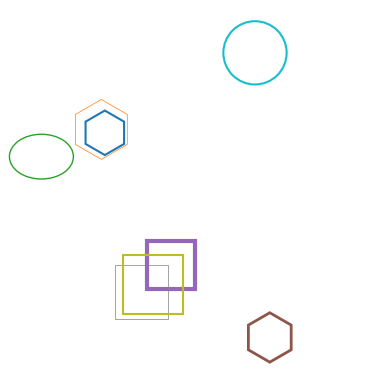[{"shape": "hexagon", "thickness": 1.5, "radius": 0.29, "center": [0.272, 0.655]}, {"shape": "hexagon", "thickness": 0.5, "radius": 0.39, "center": [0.263, 0.664]}, {"shape": "oval", "thickness": 1, "radius": 0.42, "center": [0.108, 0.593]}, {"shape": "square", "thickness": 3, "radius": 0.31, "center": [0.444, 0.312]}, {"shape": "hexagon", "thickness": 2, "radius": 0.32, "center": [0.701, 0.124]}, {"shape": "square", "thickness": 0.5, "radius": 0.35, "center": [0.368, 0.242]}, {"shape": "square", "thickness": 1.5, "radius": 0.39, "center": [0.397, 0.261]}, {"shape": "circle", "thickness": 1.5, "radius": 0.41, "center": [0.662, 0.863]}]